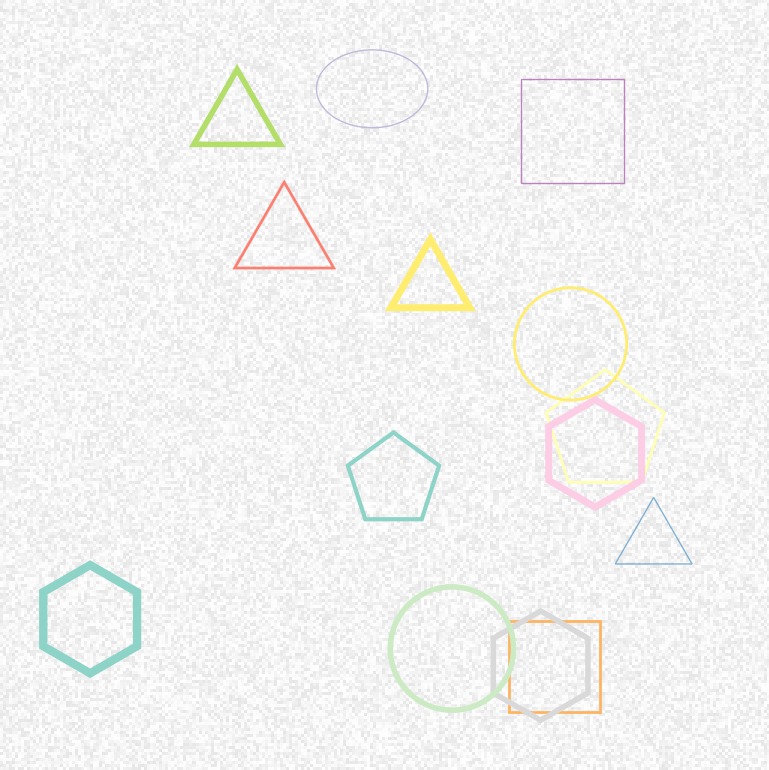[{"shape": "pentagon", "thickness": 1.5, "radius": 0.31, "center": [0.511, 0.376]}, {"shape": "hexagon", "thickness": 3, "radius": 0.35, "center": [0.117, 0.196]}, {"shape": "pentagon", "thickness": 1, "radius": 0.4, "center": [0.786, 0.439]}, {"shape": "oval", "thickness": 0.5, "radius": 0.36, "center": [0.483, 0.885]}, {"shape": "triangle", "thickness": 1, "radius": 0.37, "center": [0.369, 0.689]}, {"shape": "triangle", "thickness": 0.5, "radius": 0.29, "center": [0.849, 0.296]}, {"shape": "square", "thickness": 1, "radius": 0.3, "center": [0.72, 0.134]}, {"shape": "triangle", "thickness": 2, "radius": 0.32, "center": [0.308, 0.845]}, {"shape": "hexagon", "thickness": 2.5, "radius": 0.35, "center": [0.773, 0.411]}, {"shape": "hexagon", "thickness": 2, "radius": 0.35, "center": [0.702, 0.136]}, {"shape": "square", "thickness": 0.5, "radius": 0.34, "center": [0.743, 0.83]}, {"shape": "circle", "thickness": 2, "radius": 0.4, "center": [0.587, 0.158]}, {"shape": "triangle", "thickness": 2.5, "radius": 0.3, "center": [0.559, 0.63]}, {"shape": "circle", "thickness": 1, "radius": 0.36, "center": [0.741, 0.553]}]